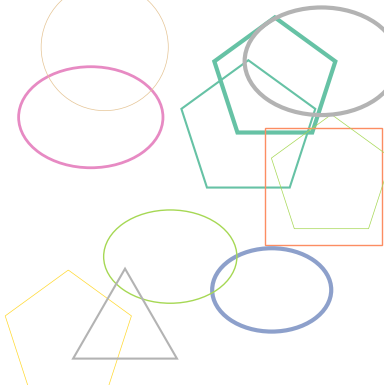[{"shape": "pentagon", "thickness": 3, "radius": 0.83, "center": [0.714, 0.789]}, {"shape": "pentagon", "thickness": 1.5, "radius": 0.91, "center": [0.645, 0.661]}, {"shape": "square", "thickness": 1, "radius": 0.76, "center": [0.841, 0.515]}, {"shape": "oval", "thickness": 3, "radius": 0.77, "center": [0.706, 0.247]}, {"shape": "oval", "thickness": 2, "radius": 0.94, "center": [0.236, 0.695]}, {"shape": "pentagon", "thickness": 0.5, "radius": 0.82, "center": [0.861, 0.539]}, {"shape": "oval", "thickness": 1, "radius": 0.87, "center": [0.442, 0.334]}, {"shape": "pentagon", "thickness": 0.5, "radius": 0.86, "center": [0.177, 0.126]}, {"shape": "circle", "thickness": 0.5, "radius": 0.83, "center": [0.272, 0.878]}, {"shape": "oval", "thickness": 3, "radius": 1.0, "center": [0.835, 0.841]}, {"shape": "triangle", "thickness": 1.5, "radius": 0.78, "center": [0.325, 0.146]}]